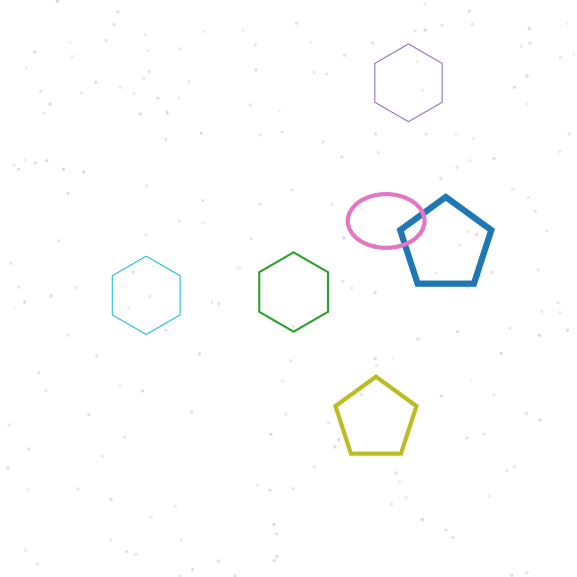[{"shape": "pentagon", "thickness": 3, "radius": 0.41, "center": [0.772, 0.575]}, {"shape": "hexagon", "thickness": 1, "radius": 0.34, "center": [0.508, 0.493]}, {"shape": "hexagon", "thickness": 0.5, "radius": 0.34, "center": [0.707, 0.856]}, {"shape": "oval", "thickness": 2, "radius": 0.33, "center": [0.669, 0.616]}, {"shape": "pentagon", "thickness": 2, "radius": 0.37, "center": [0.651, 0.273]}, {"shape": "hexagon", "thickness": 0.5, "radius": 0.34, "center": [0.253, 0.488]}]